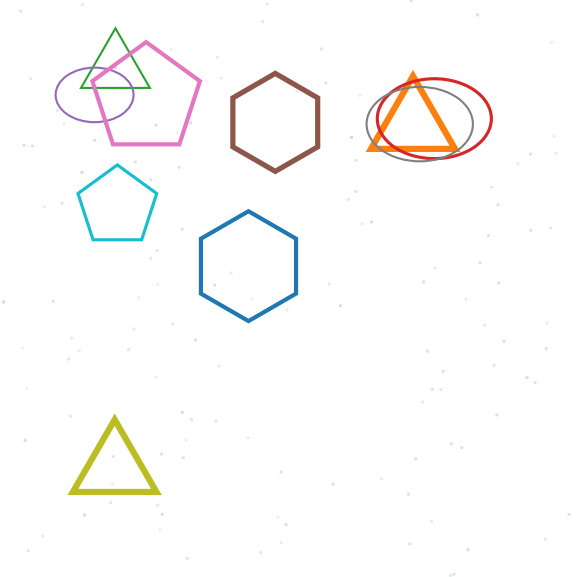[{"shape": "hexagon", "thickness": 2, "radius": 0.48, "center": [0.43, 0.538]}, {"shape": "triangle", "thickness": 3, "radius": 0.42, "center": [0.715, 0.783]}, {"shape": "triangle", "thickness": 1, "radius": 0.34, "center": [0.2, 0.881]}, {"shape": "oval", "thickness": 1.5, "radius": 0.49, "center": [0.752, 0.794]}, {"shape": "oval", "thickness": 1, "radius": 0.34, "center": [0.164, 0.835]}, {"shape": "hexagon", "thickness": 2.5, "radius": 0.42, "center": [0.477, 0.787]}, {"shape": "pentagon", "thickness": 2, "radius": 0.49, "center": [0.253, 0.828]}, {"shape": "oval", "thickness": 1, "radius": 0.46, "center": [0.727, 0.784]}, {"shape": "triangle", "thickness": 3, "radius": 0.42, "center": [0.199, 0.189]}, {"shape": "pentagon", "thickness": 1.5, "radius": 0.36, "center": [0.203, 0.642]}]